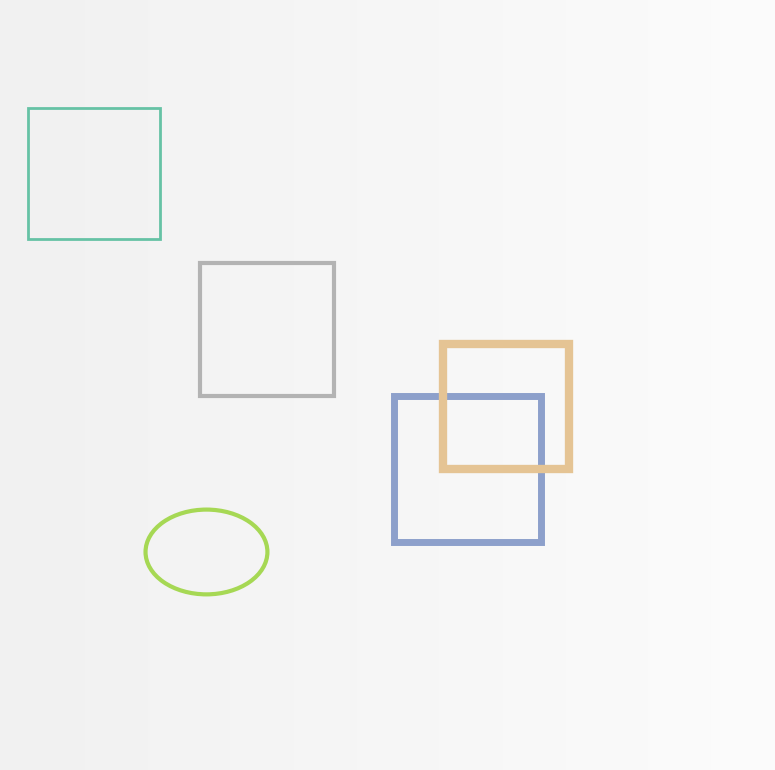[{"shape": "square", "thickness": 1, "radius": 0.43, "center": [0.121, 0.775]}, {"shape": "square", "thickness": 2.5, "radius": 0.47, "center": [0.604, 0.39]}, {"shape": "oval", "thickness": 1.5, "radius": 0.39, "center": [0.266, 0.283]}, {"shape": "square", "thickness": 3, "radius": 0.4, "center": [0.653, 0.472]}, {"shape": "square", "thickness": 1.5, "radius": 0.43, "center": [0.344, 0.572]}]